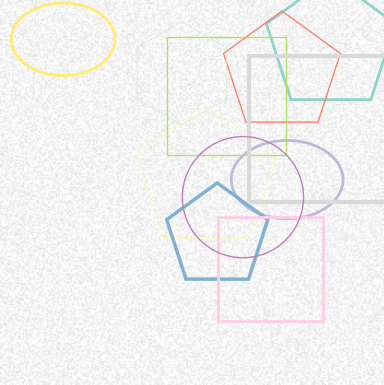[{"shape": "pentagon", "thickness": 2, "radius": 0.88, "center": [0.86, 0.884]}, {"shape": "pentagon", "thickness": 0.5, "radius": 0.96, "center": [0.535, 0.536]}, {"shape": "oval", "thickness": 2, "radius": 0.73, "center": [0.746, 0.534]}, {"shape": "pentagon", "thickness": 1, "radius": 0.8, "center": [0.732, 0.812]}, {"shape": "pentagon", "thickness": 2.5, "radius": 0.69, "center": [0.564, 0.387]}, {"shape": "square", "thickness": 1, "radius": 0.77, "center": [0.588, 0.751]}, {"shape": "square", "thickness": 2, "radius": 0.68, "center": [0.702, 0.301]}, {"shape": "square", "thickness": 3, "radius": 0.95, "center": [0.838, 0.665]}, {"shape": "circle", "thickness": 1, "radius": 0.79, "center": [0.631, 0.488]}, {"shape": "hexagon", "thickness": 0.5, "radius": 0.67, "center": [0.472, 0.81]}, {"shape": "oval", "thickness": 2, "radius": 0.67, "center": [0.164, 0.898]}]